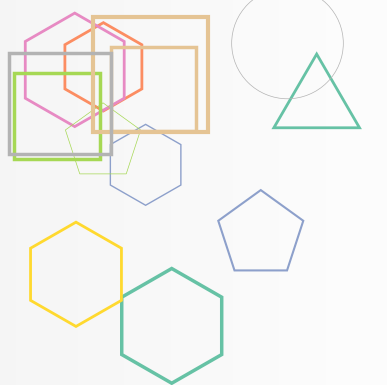[{"shape": "triangle", "thickness": 2, "radius": 0.64, "center": [0.817, 0.732]}, {"shape": "hexagon", "thickness": 2.5, "radius": 0.74, "center": [0.443, 0.154]}, {"shape": "hexagon", "thickness": 2, "radius": 0.57, "center": [0.267, 0.826]}, {"shape": "pentagon", "thickness": 1.5, "radius": 0.58, "center": [0.673, 0.391]}, {"shape": "hexagon", "thickness": 1, "radius": 0.53, "center": [0.376, 0.572]}, {"shape": "hexagon", "thickness": 2, "radius": 0.74, "center": [0.193, 0.819]}, {"shape": "square", "thickness": 2.5, "radius": 0.56, "center": [0.147, 0.699]}, {"shape": "pentagon", "thickness": 0.5, "radius": 0.51, "center": [0.266, 0.631]}, {"shape": "hexagon", "thickness": 2, "radius": 0.68, "center": [0.196, 0.288]}, {"shape": "square", "thickness": 2.5, "radius": 0.55, "center": [0.396, 0.769]}, {"shape": "square", "thickness": 3, "radius": 0.74, "center": [0.389, 0.806]}, {"shape": "square", "thickness": 2.5, "radius": 0.66, "center": [0.156, 0.731]}, {"shape": "circle", "thickness": 0.5, "radius": 0.72, "center": [0.742, 0.888]}]